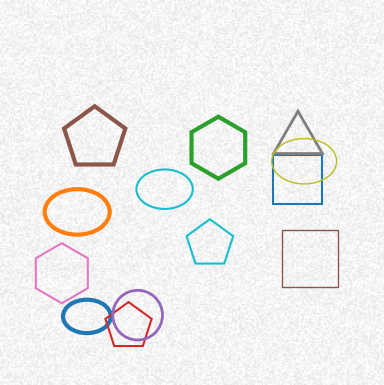[{"shape": "square", "thickness": 1.5, "radius": 0.32, "center": [0.773, 0.534]}, {"shape": "oval", "thickness": 3, "radius": 0.31, "center": [0.226, 0.178]}, {"shape": "oval", "thickness": 3, "radius": 0.42, "center": [0.201, 0.45]}, {"shape": "hexagon", "thickness": 3, "radius": 0.4, "center": [0.567, 0.616]}, {"shape": "pentagon", "thickness": 1.5, "radius": 0.32, "center": [0.334, 0.152]}, {"shape": "circle", "thickness": 2, "radius": 0.32, "center": [0.358, 0.181]}, {"shape": "square", "thickness": 1, "radius": 0.37, "center": [0.804, 0.328]}, {"shape": "pentagon", "thickness": 3, "radius": 0.42, "center": [0.246, 0.64]}, {"shape": "hexagon", "thickness": 1.5, "radius": 0.39, "center": [0.161, 0.29]}, {"shape": "triangle", "thickness": 2, "radius": 0.37, "center": [0.774, 0.638]}, {"shape": "oval", "thickness": 1, "radius": 0.42, "center": [0.79, 0.581]}, {"shape": "pentagon", "thickness": 1.5, "radius": 0.32, "center": [0.545, 0.367]}, {"shape": "oval", "thickness": 1.5, "radius": 0.37, "center": [0.428, 0.509]}]